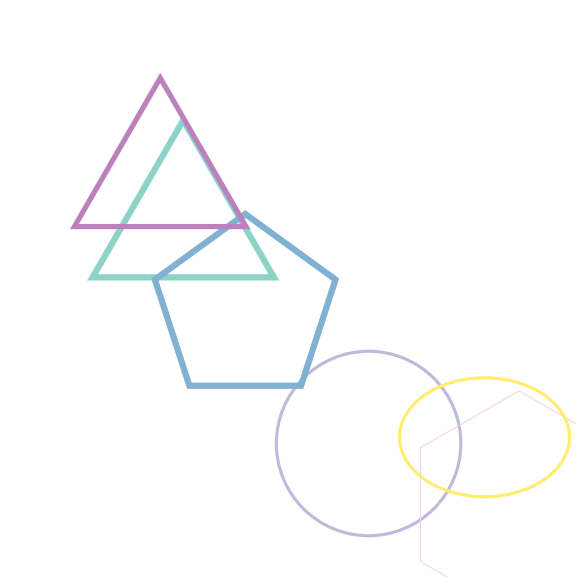[{"shape": "triangle", "thickness": 3, "radius": 0.91, "center": [0.317, 0.61]}, {"shape": "circle", "thickness": 1.5, "radius": 0.8, "center": [0.638, 0.231]}, {"shape": "pentagon", "thickness": 3, "radius": 0.82, "center": [0.425, 0.464]}, {"shape": "hexagon", "thickness": 0.5, "radius": 0.99, "center": [0.899, 0.125]}, {"shape": "triangle", "thickness": 2.5, "radius": 0.86, "center": [0.277, 0.693]}, {"shape": "oval", "thickness": 1.5, "radius": 0.74, "center": [0.839, 0.242]}]